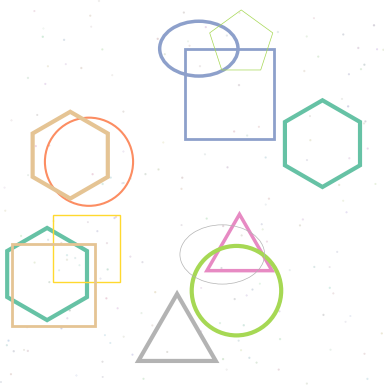[{"shape": "hexagon", "thickness": 3, "radius": 0.6, "center": [0.122, 0.288]}, {"shape": "hexagon", "thickness": 3, "radius": 0.56, "center": [0.838, 0.627]}, {"shape": "circle", "thickness": 1.5, "radius": 0.57, "center": [0.231, 0.58]}, {"shape": "oval", "thickness": 2.5, "radius": 0.51, "center": [0.516, 0.874]}, {"shape": "square", "thickness": 2, "radius": 0.58, "center": [0.595, 0.756]}, {"shape": "triangle", "thickness": 2.5, "radius": 0.49, "center": [0.622, 0.346]}, {"shape": "circle", "thickness": 3, "radius": 0.58, "center": [0.614, 0.245]}, {"shape": "pentagon", "thickness": 0.5, "radius": 0.43, "center": [0.627, 0.888]}, {"shape": "square", "thickness": 1, "radius": 0.43, "center": [0.224, 0.354]}, {"shape": "hexagon", "thickness": 3, "radius": 0.56, "center": [0.182, 0.597]}, {"shape": "square", "thickness": 2, "radius": 0.54, "center": [0.14, 0.26]}, {"shape": "oval", "thickness": 0.5, "radius": 0.55, "center": [0.577, 0.339]}, {"shape": "triangle", "thickness": 3, "radius": 0.58, "center": [0.46, 0.121]}]